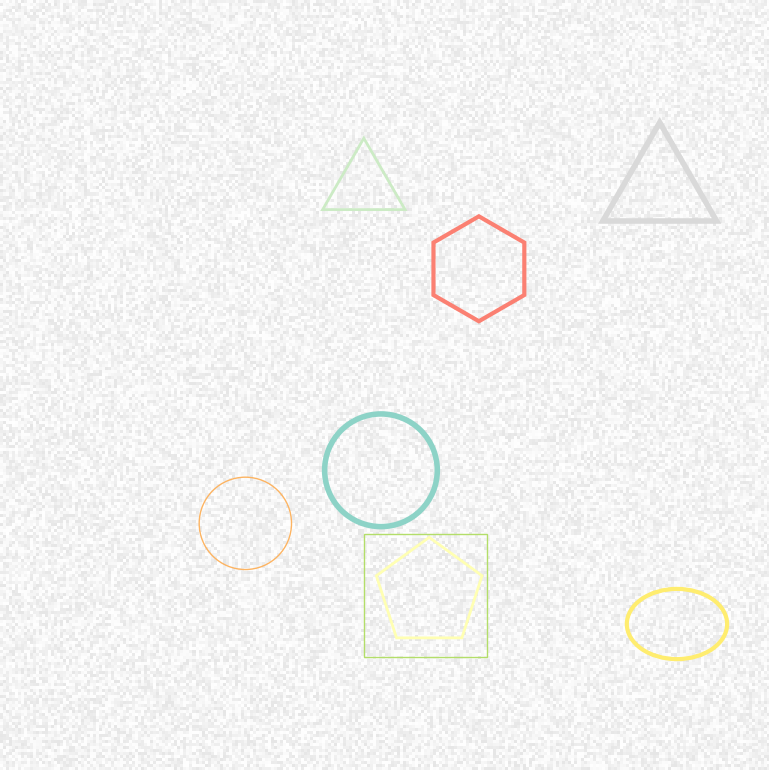[{"shape": "circle", "thickness": 2, "radius": 0.37, "center": [0.495, 0.389]}, {"shape": "pentagon", "thickness": 1, "radius": 0.36, "center": [0.557, 0.23]}, {"shape": "hexagon", "thickness": 1.5, "radius": 0.34, "center": [0.622, 0.651]}, {"shape": "circle", "thickness": 0.5, "radius": 0.3, "center": [0.319, 0.32]}, {"shape": "square", "thickness": 0.5, "radius": 0.4, "center": [0.552, 0.227]}, {"shape": "triangle", "thickness": 2, "radius": 0.43, "center": [0.857, 0.756]}, {"shape": "triangle", "thickness": 1, "radius": 0.31, "center": [0.473, 0.759]}, {"shape": "oval", "thickness": 1.5, "radius": 0.33, "center": [0.879, 0.19]}]